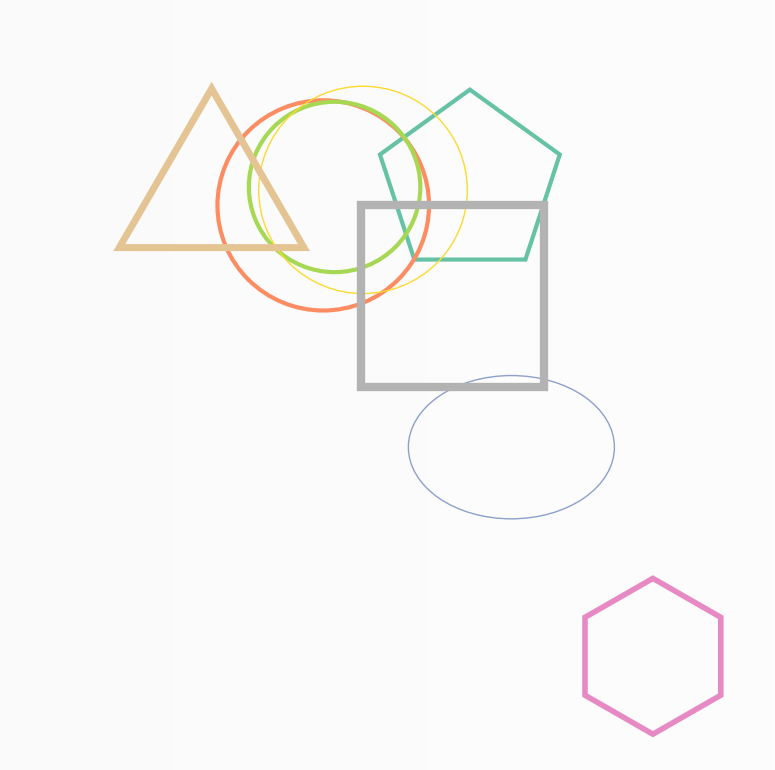[{"shape": "pentagon", "thickness": 1.5, "radius": 0.61, "center": [0.606, 0.762]}, {"shape": "circle", "thickness": 1.5, "radius": 0.68, "center": [0.417, 0.733]}, {"shape": "oval", "thickness": 0.5, "radius": 0.66, "center": [0.66, 0.419]}, {"shape": "hexagon", "thickness": 2, "radius": 0.51, "center": [0.842, 0.148]}, {"shape": "circle", "thickness": 1.5, "radius": 0.55, "center": [0.432, 0.757]}, {"shape": "circle", "thickness": 0.5, "radius": 0.67, "center": [0.468, 0.753]}, {"shape": "triangle", "thickness": 2.5, "radius": 0.69, "center": [0.273, 0.747]}, {"shape": "square", "thickness": 3, "radius": 0.59, "center": [0.584, 0.616]}]